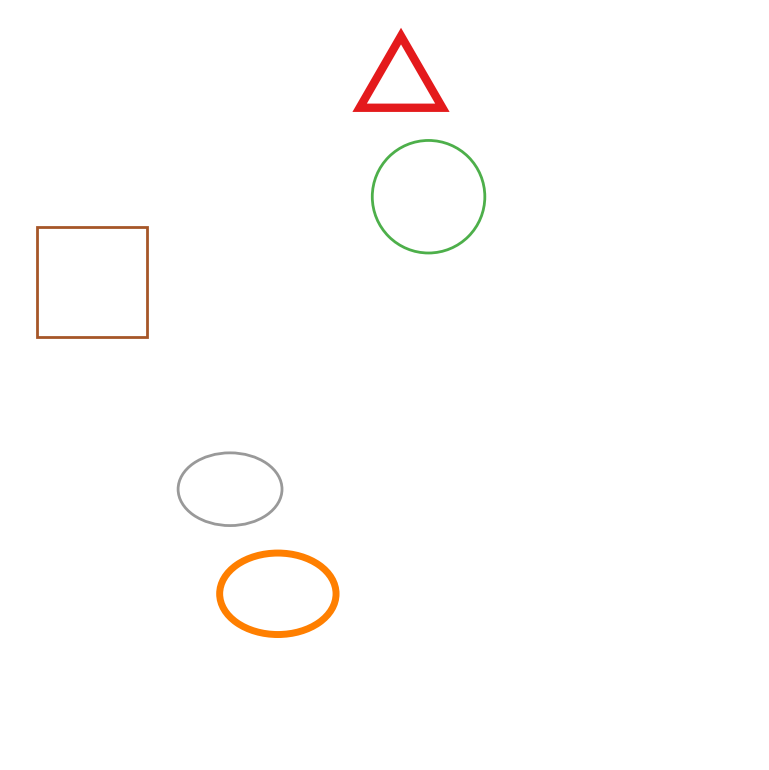[{"shape": "triangle", "thickness": 3, "radius": 0.31, "center": [0.521, 0.891]}, {"shape": "circle", "thickness": 1, "radius": 0.37, "center": [0.557, 0.745]}, {"shape": "oval", "thickness": 2.5, "radius": 0.38, "center": [0.361, 0.229]}, {"shape": "square", "thickness": 1, "radius": 0.36, "center": [0.119, 0.633]}, {"shape": "oval", "thickness": 1, "radius": 0.34, "center": [0.299, 0.365]}]